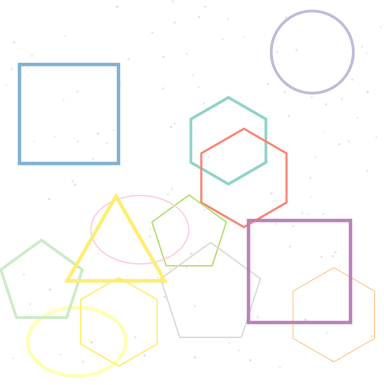[{"shape": "hexagon", "thickness": 2, "radius": 0.56, "center": [0.593, 0.634]}, {"shape": "oval", "thickness": 2.5, "radius": 0.64, "center": [0.199, 0.113]}, {"shape": "circle", "thickness": 2, "radius": 0.53, "center": [0.811, 0.865]}, {"shape": "hexagon", "thickness": 1.5, "radius": 0.64, "center": [0.634, 0.538]}, {"shape": "square", "thickness": 2.5, "radius": 0.64, "center": [0.177, 0.705]}, {"shape": "hexagon", "thickness": 0.5, "radius": 0.61, "center": [0.867, 0.182]}, {"shape": "pentagon", "thickness": 1, "radius": 0.51, "center": [0.491, 0.392]}, {"shape": "oval", "thickness": 1, "radius": 0.63, "center": [0.363, 0.403]}, {"shape": "pentagon", "thickness": 1, "radius": 0.68, "center": [0.547, 0.234]}, {"shape": "square", "thickness": 2.5, "radius": 0.66, "center": [0.776, 0.296]}, {"shape": "pentagon", "thickness": 2, "radius": 0.56, "center": [0.108, 0.265]}, {"shape": "hexagon", "thickness": 1, "radius": 0.57, "center": [0.309, 0.164]}, {"shape": "triangle", "thickness": 2.5, "radius": 0.73, "center": [0.301, 0.344]}]